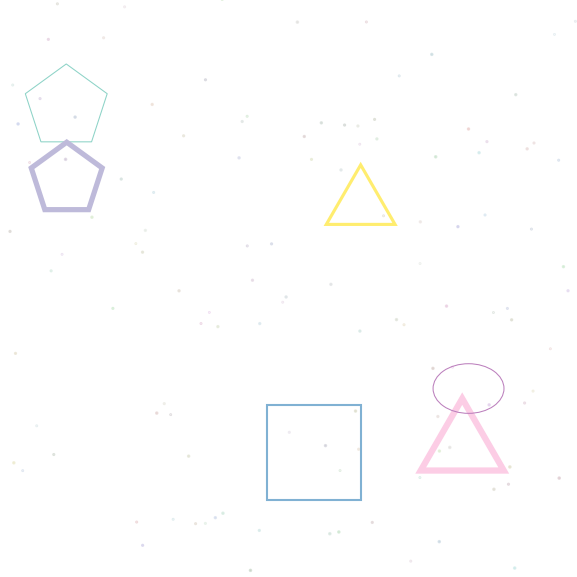[{"shape": "pentagon", "thickness": 0.5, "radius": 0.37, "center": [0.115, 0.814]}, {"shape": "pentagon", "thickness": 2.5, "radius": 0.32, "center": [0.116, 0.688]}, {"shape": "square", "thickness": 1, "radius": 0.41, "center": [0.543, 0.216]}, {"shape": "triangle", "thickness": 3, "radius": 0.42, "center": [0.8, 0.226]}, {"shape": "oval", "thickness": 0.5, "radius": 0.31, "center": [0.811, 0.326]}, {"shape": "triangle", "thickness": 1.5, "radius": 0.34, "center": [0.625, 0.645]}]